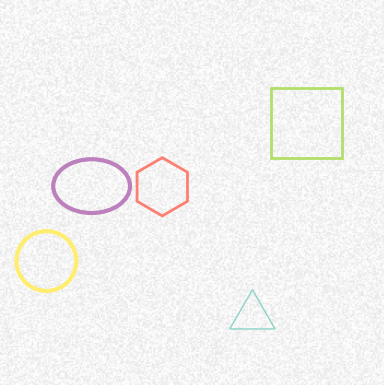[{"shape": "triangle", "thickness": 1, "radius": 0.34, "center": [0.656, 0.18]}, {"shape": "hexagon", "thickness": 2, "radius": 0.38, "center": [0.421, 0.515]}, {"shape": "square", "thickness": 2, "radius": 0.46, "center": [0.796, 0.68]}, {"shape": "oval", "thickness": 3, "radius": 0.5, "center": [0.238, 0.517]}, {"shape": "circle", "thickness": 3, "radius": 0.39, "center": [0.121, 0.322]}]